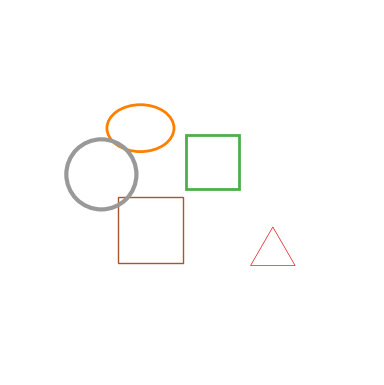[{"shape": "triangle", "thickness": 0.5, "radius": 0.33, "center": [0.709, 0.344]}, {"shape": "square", "thickness": 2, "radius": 0.35, "center": [0.551, 0.579]}, {"shape": "oval", "thickness": 2, "radius": 0.44, "center": [0.365, 0.667]}, {"shape": "square", "thickness": 1, "radius": 0.43, "center": [0.391, 0.402]}, {"shape": "circle", "thickness": 3, "radius": 0.46, "center": [0.263, 0.547]}]